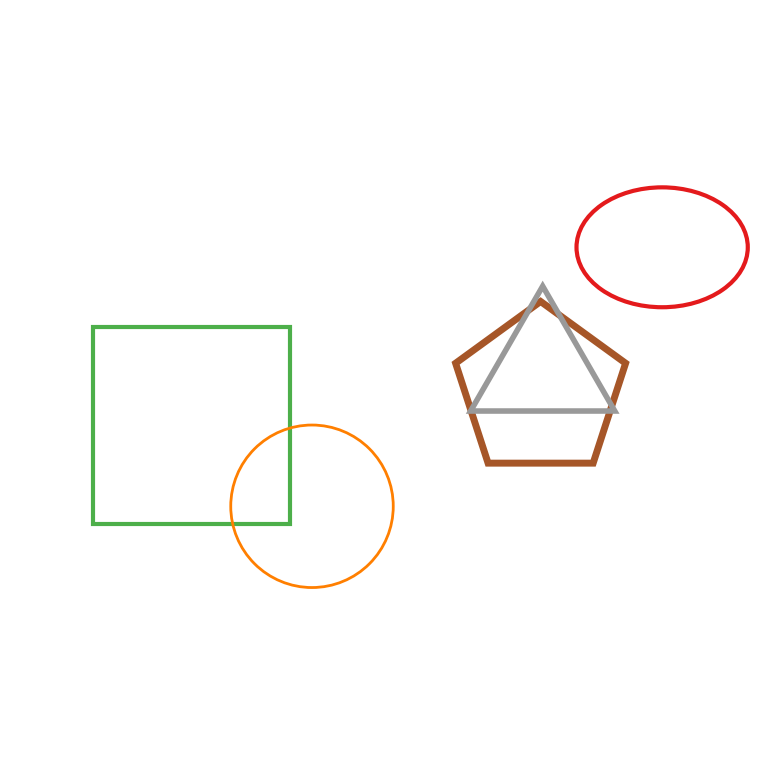[{"shape": "oval", "thickness": 1.5, "radius": 0.56, "center": [0.86, 0.679]}, {"shape": "square", "thickness": 1.5, "radius": 0.64, "center": [0.249, 0.448]}, {"shape": "circle", "thickness": 1, "radius": 0.53, "center": [0.405, 0.342]}, {"shape": "pentagon", "thickness": 2.5, "radius": 0.58, "center": [0.702, 0.492]}, {"shape": "triangle", "thickness": 2, "radius": 0.54, "center": [0.705, 0.52]}]